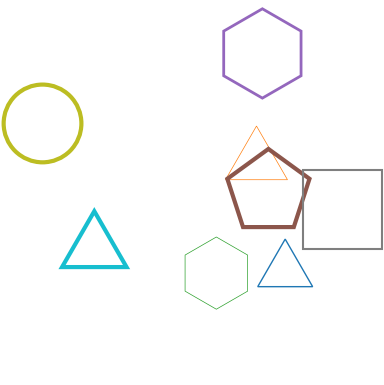[{"shape": "triangle", "thickness": 1, "radius": 0.41, "center": [0.741, 0.297]}, {"shape": "triangle", "thickness": 0.5, "radius": 0.46, "center": [0.666, 0.58]}, {"shape": "hexagon", "thickness": 0.5, "radius": 0.47, "center": [0.562, 0.291]}, {"shape": "hexagon", "thickness": 2, "radius": 0.58, "center": [0.681, 0.861]}, {"shape": "pentagon", "thickness": 3, "radius": 0.56, "center": [0.697, 0.501]}, {"shape": "square", "thickness": 1.5, "radius": 0.51, "center": [0.889, 0.457]}, {"shape": "circle", "thickness": 3, "radius": 0.5, "center": [0.11, 0.679]}, {"shape": "triangle", "thickness": 3, "radius": 0.48, "center": [0.245, 0.355]}]